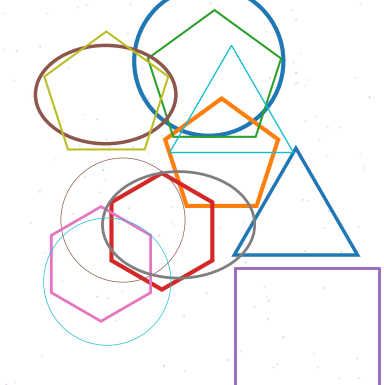[{"shape": "circle", "thickness": 3, "radius": 0.97, "center": [0.542, 0.841]}, {"shape": "triangle", "thickness": 2.5, "radius": 0.92, "center": [0.769, 0.43]}, {"shape": "pentagon", "thickness": 3, "radius": 0.77, "center": [0.576, 0.59]}, {"shape": "pentagon", "thickness": 1.5, "radius": 0.91, "center": [0.557, 0.792]}, {"shape": "hexagon", "thickness": 3, "radius": 0.76, "center": [0.421, 0.399]}, {"shape": "square", "thickness": 2, "radius": 0.94, "center": [0.797, 0.115]}, {"shape": "oval", "thickness": 2.5, "radius": 0.91, "center": [0.274, 0.754]}, {"shape": "circle", "thickness": 0.5, "radius": 0.81, "center": [0.319, 0.428]}, {"shape": "hexagon", "thickness": 2, "radius": 0.74, "center": [0.262, 0.314]}, {"shape": "oval", "thickness": 2, "radius": 0.99, "center": [0.464, 0.416]}, {"shape": "pentagon", "thickness": 1.5, "radius": 0.85, "center": [0.276, 0.749]}, {"shape": "triangle", "thickness": 1, "radius": 0.93, "center": [0.601, 0.697]}, {"shape": "circle", "thickness": 0.5, "radius": 0.83, "center": [0.279, 0.268]}]